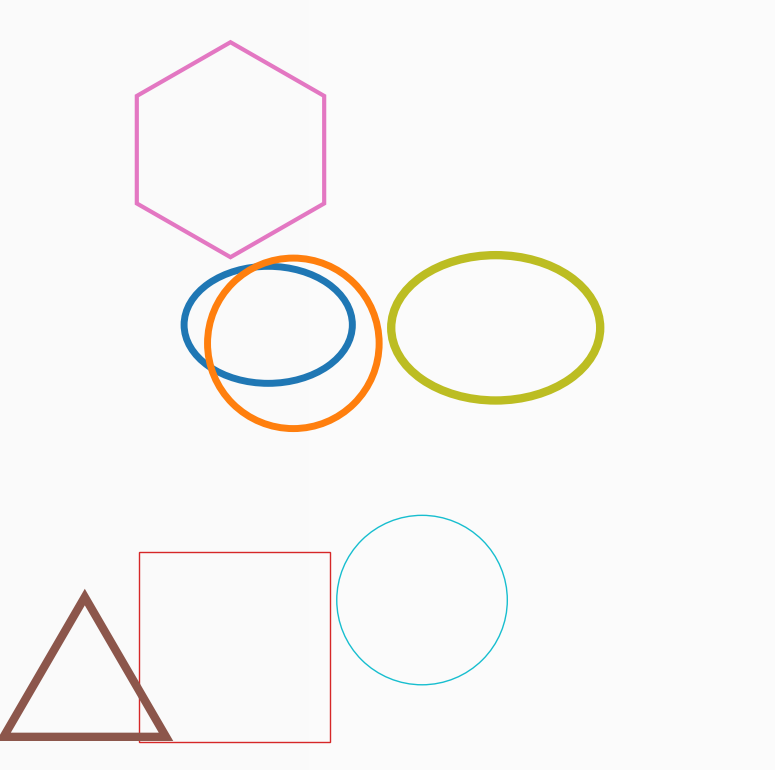[{"shape": "oval", "thickness": 2.5, "radius": 0.54, "center": [0.346, 0.578]}, {"shape": "circle", "thickness": 2.5, "radius": 0.55, "center": [0.378, 0.554]}, {"shape": "square", "thickness": 0.5, "radius": 0.62, "center": [0.302, 0.16]}, {"shape": "triangle", "thickness": 3, "radius": 0.61, "center": [0.109, 0.104]}, {"shape": "hexagon", "thickness": 1.5, "radius": 0.7, "center": [0.297, 0.806]}, {"shape": "oval", "thickness": 3, "radius": 0.67, "center": [0.64, 0.574]}, {"shape": "circle", "thickness": 0.5, "radius": 0.55, "center": [0.545, 0.221]}]